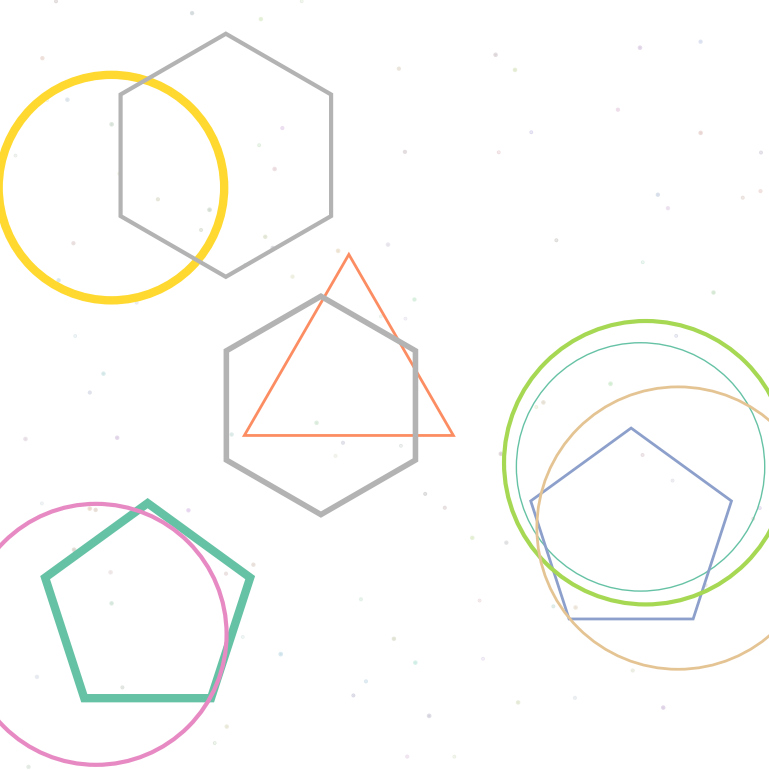[{"shape": "pentagon", "thickness": 3, "radius": 0.7, "center": [0.192, 0.207]}, {"shape": "circle", "thickness": 0.5, "radius": 0.81, "center": [0.832, 0.394]}, {"shape": "triangle", "thickness": 1, "radius": 0.78, "center": [0.453, 0.513]}, {"shape": "pentagon", "thickness": 1, "radius": 0.69, "center": [0.82, 0.307]}, {"shape": "circle", "thickness": 1.5, "radius": 0.85, "center": [0.125, 0.176]}, {"shape": "circle", "thickness": 1.5, "radius": 0.92, "center": [0.839, 0.399]}, {"shape": "circle", "thickness": 3, "radius": 0.73, "center": [0.145, 0.756]}, {"shape": "circle", "thickness": 1, "radius": 0.92, "center": [0.881, 0.314]}, {"shape": "hexagon", "thickness": 2, "radius": 0.71, "center": [0.417, 0.473]}, {"shape": "hexagon", "thickness": 1.5, "radius": 0.79, "center": [0.293, 0.798]}]